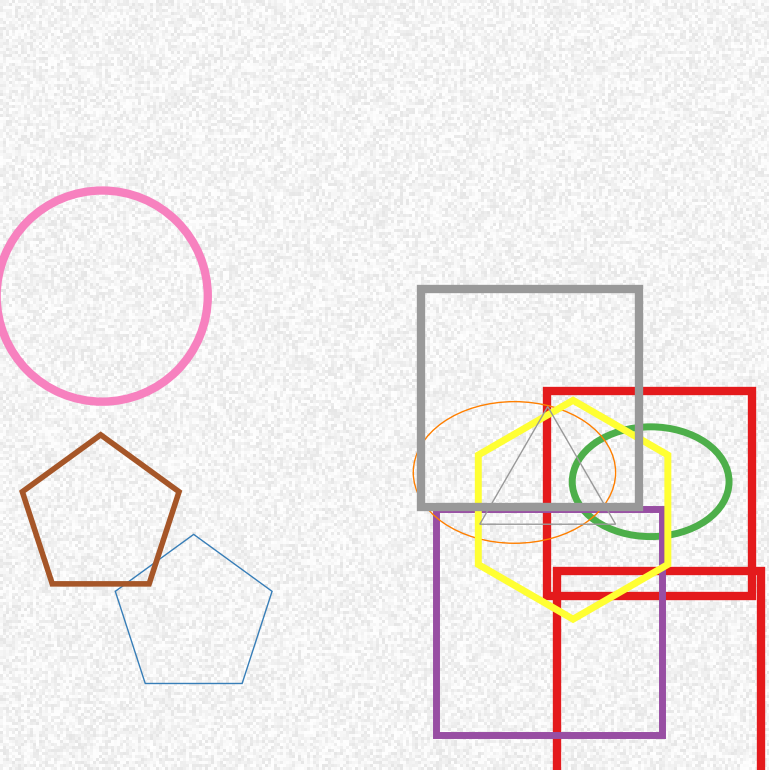[{"shape": "square", "thickness": 3, "radius": 0.67, "center": [0.843, 0.359]}, {"shape": "square", "thickness": 3, "radius": 0.66, "center": [0.856, 0.126]}, {"shape": "pentagon", "thickness": 0.5, "radius": 0.54, "center": [0.252, 0.199]}, {"shape": "oval", "thickness": 2.5, "radius": 0.51, "center": [0.845, 0.374]}, {"shape": "square", "thickness": 2.5, "radius": 0.73, "center": [0.713, 0.192]}, {"shape": "oval", "thickness": 0.5, "radius": 0.66, "center": [0.668, 0.386]}, {"shape": "hexagon", "thickness": 2.5, "radius": 0.71, "center": [0.744, 0.338]}, {"shape": "pentagon", "thickness": 2, "radius": 0.54, "center": [0.131, 0.328]}, {"shape": "circle", "thickness": 3, "radius": 0.69, "center": [0.133, 0.615]}, {"shape": "triangle", "thickness": 0.5, "radius": 0.51, "center": [0.711, 0.37]}, {"shape": "square", "thickness": 3, "radius": 0.71, "center": [0.688, 0.483]}]